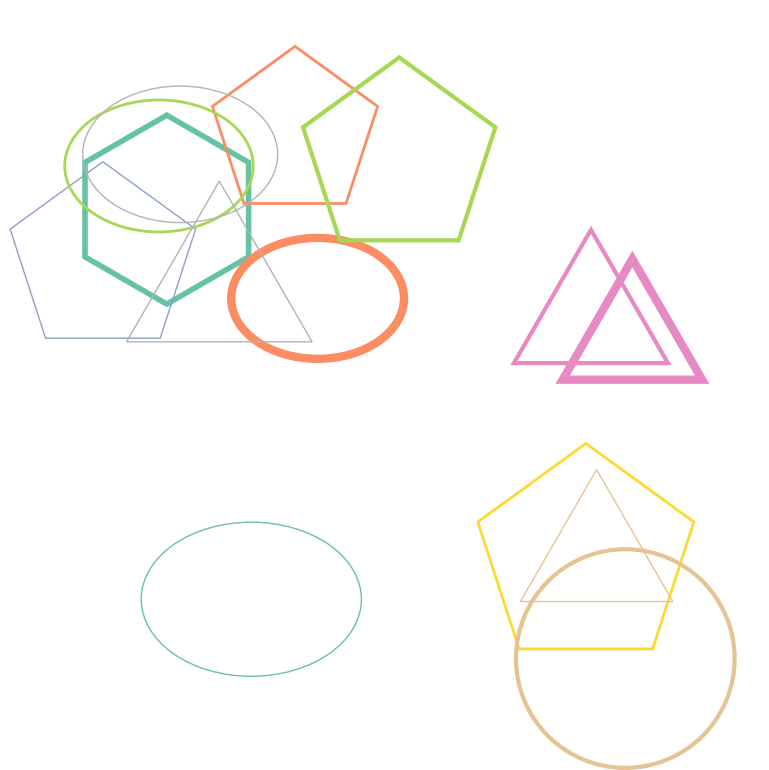[{"shape": "oval", "thickness": 0.5, "radius": 0.71, "center": [0.326, 0.222]}, {"shape": "hexagon", "thickness": 2, "radius": 0.61, "center": [0.217, 0.728]}, {"shape": "pentagon", "thickness": 1, "radius": 0.56, "center": [0.383, 0.827]}, {"shape": "oval", "thickness": 3, "radius": 0.56, "center": [0.412, 0.613]}, {"shape": "pentagon", "thickness": 0.5, "radius": 0.63, "center": [0.134, 0.663]}, {"shape": "triangle", "thickness": 1.5, "radius": 0.58, "center": [0.768, 0.586]}, {"shape": "triangle", "thickness": 3, "radius": 0.52, "center": [0.821, 0.559]}, {"shape": "pentagon", "thickness": 1.5, "radius": 0.66, "center": [0.518, 0.794]}, {"shape": "oval", "thickness": 1, "radius": 0.61, "center": [0.206, 0.784]}, {"shape": "pentagon", "thickness": 1, "radius": 0.74, "center": [0.761, 0.277]}, {"shape": "circle", "thickness": 1.5, "radius": 0.71, "center": [0.812, 0.145]}, {"shape": "triangle", "thickness": 0.5, "radius": 0.57, "center": [0.775, 0.276]}, {"shape": "oval", "thickness": 0.5, "radius": 0.63, "center": [0.234, 0.8]}, {"shape": "triangle", "thickness": 0.5, "radius": 0.7, "center": [0.285, 0.626]}]